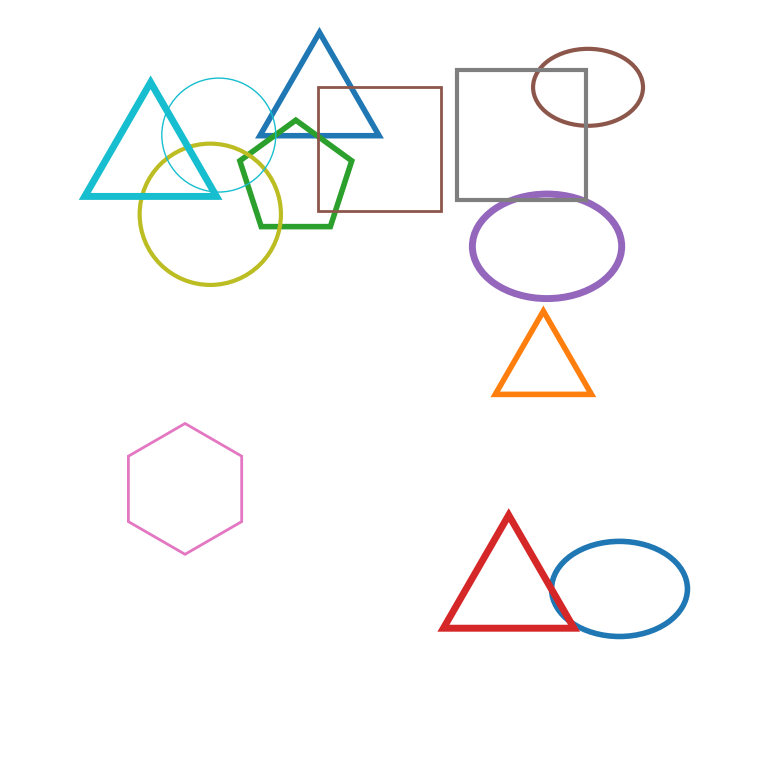[{"shape": "oval", "thickness": 2, "radius": 0.44, "center": [0.805, 0.235]}, {"shape": "triangle", "thickness": 2, "radius": 0.45, "center": [0.415, 0.868]}, {"shape": "triangle", "thickness": 2, "radius": 0.36, "center": [0.706, 0.524]}, {"shape": "pentagon", "thickness": 2, "radius": 0.38, "center": [0.384, 0.768]}, {"shape": "triangle", "thickness": 2.5, "radius": 0.49, "center": [0.661, 0.233]}, {"shape": "oval", "thickness": 2.5, "radius": 0.48, "center": [0.71, 0.68]}, {"shape": "square", "thickness": 1, "radius": 0.4, "center": [0.493, 0.807]}, {"shape": "oval", "thickness": 1.5, "radius": 0.36, "center": [0.764, 0.887]}, {"shape": "hexagon", "thickness": 1, "radius": 0.42, "center": [0.24, 0.365]}, {"shape": "square", "thickness": 1.5, "radius": 0.42, "center": [0.677, 0.825]}, {"shape": "circle", "thickness": 1.5, "radius": 0.46, "center": [0.273, 0.722]}, {"shape": "circle", "thickness": 0.5, "radius": 0.37, "center": [0.284, 0.825]}, {"shape": "triangle", "thickness": 2.5, "radius": 0.49, "center": [0.196, 0.794]}]